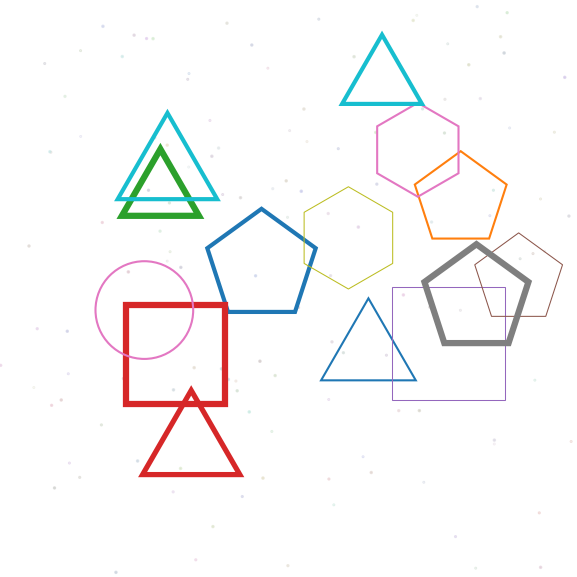[{"shape": "triangle", "thickness": 1, "radius": 0.47, "center": [0.638, 0.388]}, {"shape": "pentagon", "thickness": 2, "radius": 0.49, "center": [0.453, 0.539]}, {"shape": "pentagon", "thickness": 1, "radius": 0.42, "center": [0.798, 0.654]}, {"shape": "triangle", "thickness": 3, "radius": 0.39, "center": [0.278, 0.664]}, {"shape": "triangle", "thickness": 2.5, "radius": 0.49, "center": [0.331, 0.226]}, {"shape": "square", "thickness": 3, "radius": 0.43, "center": [0.303, 0.385]}, {"shape": "square", "thickness": 0.5, "radius": 0.49, "center": [0.776, 0.404]}, {"shape": "pentagon", "thickness": 0.5, "radius": 0.4, "center": [0.898, 0.516]}, {"shape": "circle", "thickness": 1, "radius": 0.42, "center": [0.25, 0.462]}, {"shape": "hexagon", "thickness": 1, "radius": 0.41, "center": [0.724, 0.74]}, {"shape": "pentagon", "thickness": 3, "radius": 0.47, "center": [0.825, 0.482]}, {"shape": "hexagon", "thickness": 0.5, "radius": 0.44, "center": [0.603, 0.587]}, {"shape": "triangle", "thickness": 2, "radius": 0.4, "center": [0.662, 0.859]}, {"shape": "triangle", "thickness": 2, "radius": 0.5, "center": [0.29, 0.704]}]